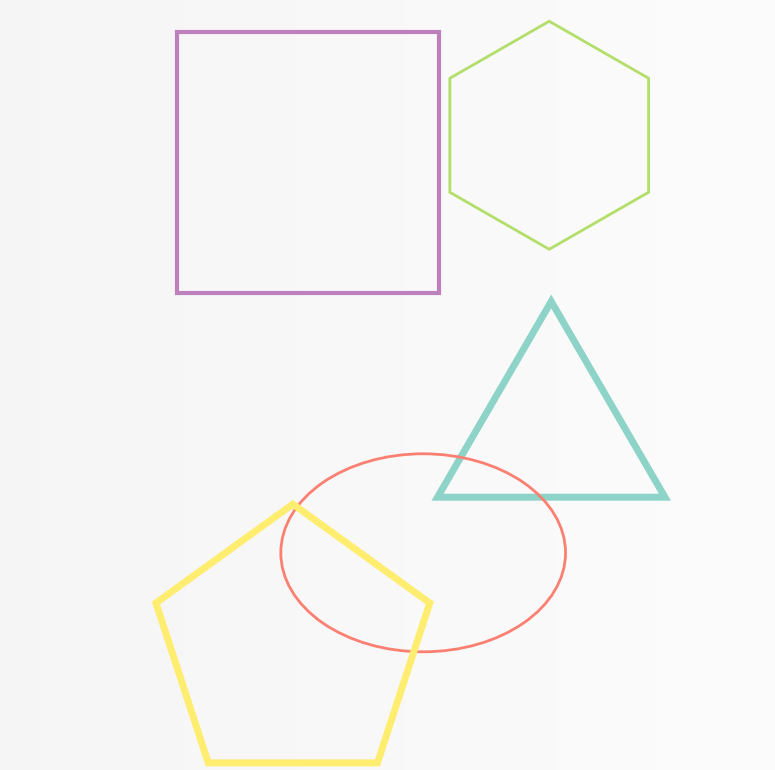[{"shape": "triangle", "thickness": 2.5, "radius": 0.85, "center": [0.711, 0.439]}, {"shape": "oval", "thickness": 1, "radius": 0.92, "center": [0.546, 0.282]}, {"shape": "hexagon", "thickness": 1, "radius": 0.74, "center": [0.709, 0.824]}, {"shape": "square", "thickness": 1.5, "radius": 0.84, "center": [0.398, 0.789]}, {"shape": "pentagon", "thickness": 2.5, "radius": 0.93, "center": [0.378, 0.16]}]